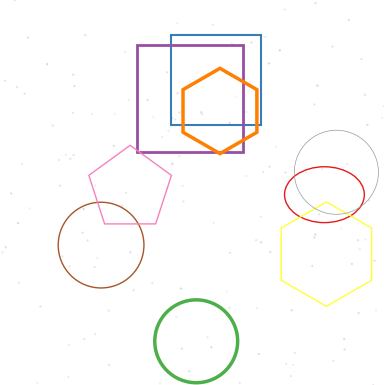[{"shape": "oval", "thickness": 1, "radius": 0.52, "center": [0.843, 0.494]}, {"shape": "square", "thickness": 1.5, "radius": 0.58, "center": [0.561, 0.791]}, {"shape": "circle", "thickness": 2.5, "radius": 0.54, "center": [0.51, 0.114]}, {"shape": "square", "thickness": 2, "radius": 0.69, "center": [0.494, 0.745]}, {"shape": "hexagon", "thickness": 2.5, "radius": 0.55, "center": [0.571, 0.712]}, {"shape": "hexagon", "thickness": 1, "radius": 0.68, "center": [0.848, 0.34]}, {"shape": "circle", "thickness": 1, "radius": 0.56, "center": [0.263, 0.363]}, {"shape": "pentagon", "thickness": 1, "radius": 0.56, "center": [0.338, 0.51]}, {"shape": "circle", "thickness": 0.5, "radius": 0.55, "center": [0.874, 0.553]}]